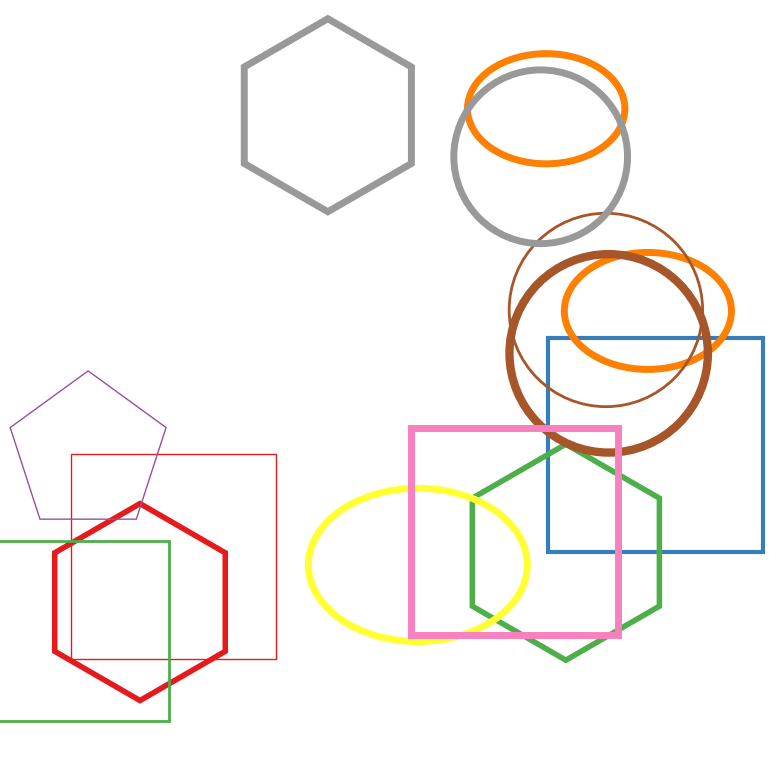[{"shape": "square", "thickness": 0.5, "radius": 0.67, "center": [0.225, 0.278]}, {"shape": "hexagon", "thickness": 2, "radius": 0.64, "center": [0.182, 0.218]}, {"shape": "square", "thickness": 1.5, "radius": 0.7, "center": [0.851, 0.422]}, {"shape": "square", "thickness": 1, "radius": 0.58, "center": [0.102, 0.18]}, {"shape": "hexagon", "thickness": 2, "radius": 0.7, "center": [0.735, 0.283]}, {"shape": "pentagon", "thickness": 0.5, "radius": 0.53, "center": [0.114, 0.412]}, {"shape": "oval", "thickness": 2.5, "radius": 0.54, "center": [0.841, 0.596]}, {"shape": "oval", "thickness": 2.5, "radius": 0.51, "center": [0.709, 0.859]}, {"shape": "oval", "thickness": 2.5, "radius": 0.71, "center": [0.543, 0.266]}, {"shape": "circle", "thickness": 1, "radius": 0.63, "center": [0.787, 0.597]}, {"shape": "circle", "thickness": 3, "radius": 0.64, "center": [0.791, 0.541]}, {"shape": "square", "thickness": 2.5, "radius": 0.68, "center": [0.668, 0.31]}, {"shape": "hexagon", "thickness": 2.5, "radius": 0.63, "center": [0.426, 0.85]}, {"shape": "circle", "thickness": 2.5, "radius": 0.56, "center": [0.702, 0.796]}]